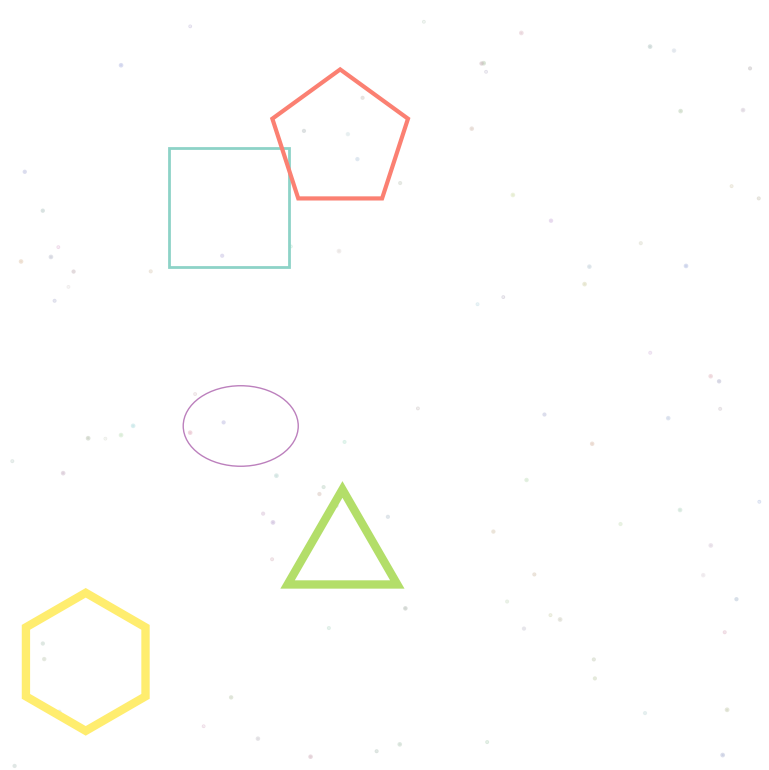[{"shape": "square", "thickness": 1, "radius": 0.39, "center": [0.298, 0.731]}, {"shape": "pentagon", "thickness": 1.5, "radius": 0.46, "center": [0.442, 0.817]}, {"shape": "triangle", "thickness": 3, "radius": 0.41, "center": [0.445, 0.282]}, {"shape": "oval", "thickness": 0.5, "radius": 0.37, "center": [0.313, 0.447]}, {"shape": "hexagon", "thickness": 3, "radius": 0.45, "center": [0.111, 0.14]}]